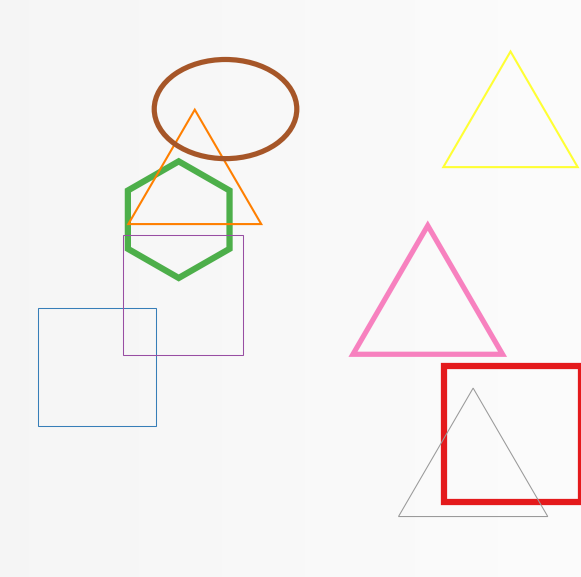[{"shape": "square", "thickness": 3, "radius": 0.59, "center": [0.882, 0.248]}, {"shape": "square", "thickness": 0.5, "radius": 0.51, "center": [0.167, 0.363]}, {"shape": "hexagon", "thickness": 3, "radius": 0.5, "center": [0.307, 0.619]}, {"shape": "square", "thickness": 0.5, "radius": 0.52, "center": [0.315, 0.489]}, {"shape": "triangle", "thickness": 1, "radius": 0.66, "center": [0.335, 0.677]}, {"shape": "triangle", "thickness": 1, "radius": 0.67, "center": [0.878, 0.776]}, {"shape": "oval", "thickness": 2.5, "radius": 0.61, "center": [0.388, 0.81]}, {"shape": "triangle", "thickness": 2.5, "radius": 0.74, "center": [0.736, 0.46]}, {"shape": "triangle", "thickness": 0.5, "radius": 0.74, "center": [0.814, 0.179]}]